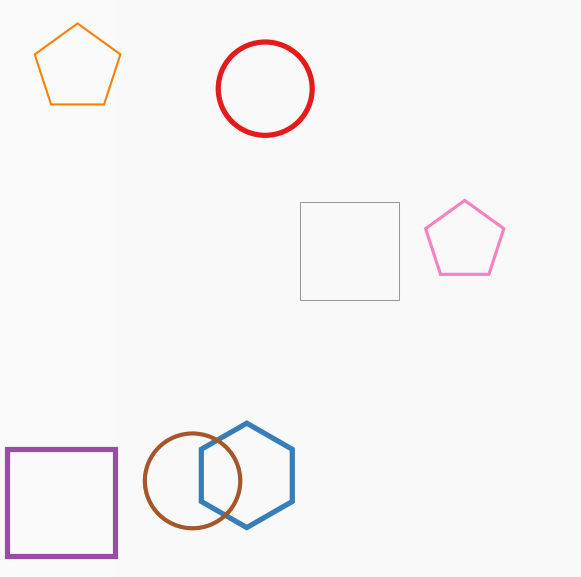[{"shape": "circle", "thickness": 2.5, "radius": 0.4, "center": [0.456, 0.846]}, {"shape": "hexagon", "thickness": 2.5, "radius": 0.45, "center": [0.425, 0.176]}, {"shape": "square", "thickness": 2.5, "radius": 0.46, "center": [0.104, 0.129]}, {"shape": "pentagon", "thickness": 1, "radius": 0.39, "center": [0.133, 0.881]}, {"shape": "circle", "thickness": 2, "radius": 0.41, "center": [0.331, 0.166]}, {"shape": "pentagon", "thickness": 1.5, "radius": 0.35, "center": [0.8, 0.581]}, {"shape": "square", "thickness": 0.5, "radius": 0.43, "center": [0.601, 0.564]}]